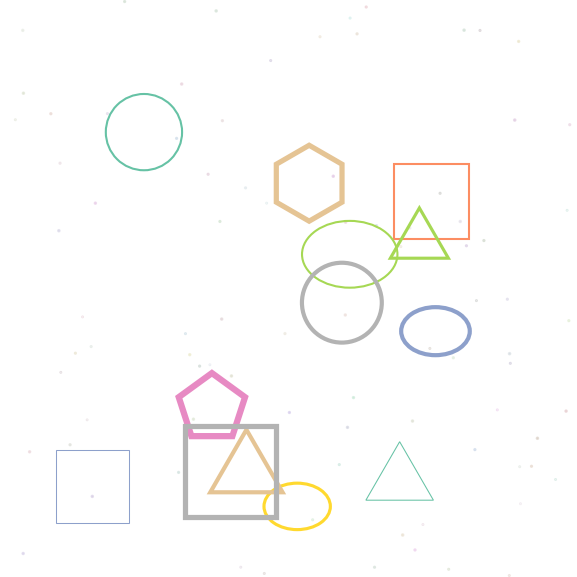[{"shape": "triangle", "thickness": 0.5, "radius": 0.34, "center": [0.692, 0.167]}, {"shape": "circle", "thickness": 1, "radius": 0.33, "center": [0.249, 0.77]}, {"shape": "square", "thickness": 1, "radius": 0.33, "center": [0.747, 0.65]}, {"shape": "square", "thickness": 0.5, "radius": 0.31, "center": [0.16, 0.157]}, {"shape": "oval", "thickness": 2, "radius": 0.3, "center": [0.754, 0.426]}, {"shape": "pentagon", "thickness": 3, "radius": 0.3, "center": [0.367, 0.293]}, {"shape": "triangle", "thickness": 1.5, "radius": 0.29, "center": [0.726, 0.581]}, {"shape": "oval", "thickness": 1, "radius": 0.41, "center": [0.606, 0.559]}, {"shape": "oval", "thickness": 1.5, "radius": 0.29, "center": [0.515, 0.122]}, {"shape": "hexagon", "thickness": 2.5, "radius": 0.33, "center": [0.535, 0.682]}, {"shape": "triangle", "thickness": 2, "radius": 0.36, "center": [0.427, 0.183]}, {"shape": "circle", "thickness": 2, "radius": 0.35, "center": [0.592, 0.475]}, {"shape": "square", "thickness": 2.5, "radius": 0.39, "center": [0.399, 0.182]}]